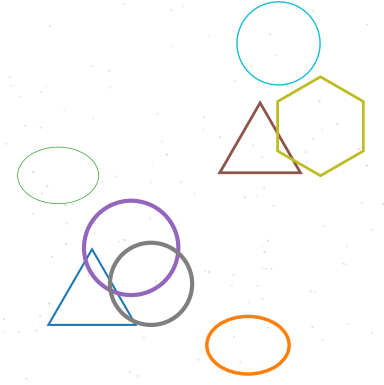[{"shape": "triangle", "thickness": 1.5, "radius": 0.65, "center": [0.239, 0.222]}, {"shape": "oval", "thickness": 2.5, "radius": 0.53, "center": [0.644, 0.103]}, {"shape": "oval", "thickness": 0.5, "radius": 0.53, "center": [0.151, 0.544]}, {"shape": "circle", "thickness": 3, "radius": 0.61, "center": [0.341, 0.356]}, {"shape": "triangle", "thickness": 2, "radius": 0.61, "center": [0.676, 0.612]}, {"shape": "circle", "thickness": 3, "radius": 0.53, "center": [0.392, 0.263]}, {"shape": "hexagon", "thickness": 2, "radius": 0.64, "center": [0.832, 0.672]}, {"shape": "circle", "thickness": 1, "radius": 0.54, "center": [0.723, 0.887]}]